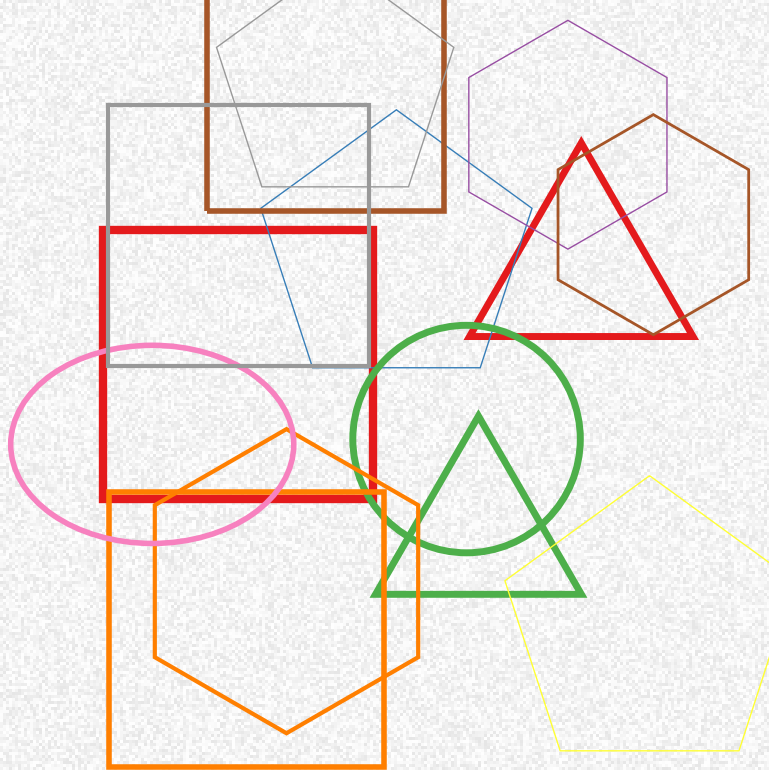[{"shape": "square", "thickness": 3, "radius": 0.88, "center": [0.309, 0.527]}, {"shape": "triangle", "thickness": 2.5, "radius": 0.84, "center": [0.755, 0.647]}, {"shape": "pentagon", "thickness": 0.5, "radius": 0.93, "center": [0.515, 0.672]}, {"shape": "triangle", "thickness": 2.5, "radius": 0.77, "center": [0.621, 0.305]}, {"shape": "circle", "thickness": 2.5, "radius": 0.74, "center": [0.606, 0.43]}, {"shape": "hexagon", "thickness": 0.5, "radius": 0.74, "center": [0.738, 0.825]}, {"shape": "hexagon", "thickness": 1.5, "radius": 0.99, "center": [0.372, 0.245]}, {"shape": "square", "thickness": 2, "radius": 0.89, "center": [0.32, 0.182]}, {"shape": "pentagon", "thickness": 0.5, "radius": 0.99, "center": [0.844, 0.185]}, {"shape": "hexagon", "thickness": 1, "radius": 0.71, "center": [0.849, 0.708]}, {"shape": "square", "thickness": 2, "radius": 0.77, "center": [0.423, 0.879]}, {"shape": "oval", "thickness": 2, "radius": 0.92, "center": [0.198, 0.423]}, {"shape": "pentagon", "thickness": 0.5, "radius": 0.81, "center": [0.435, 0.888]}, {"shape": "square", "thickness": 1.5, "radius": 0.85, "center": [0.31, 0.695]}]